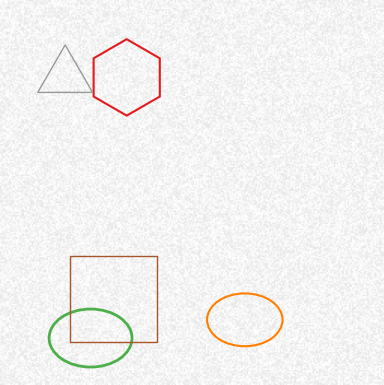[{"shape": "hexagon", "thickness": 1.5, "radius": 0.5, "center": [0.329, 0.799]}, {"shape": "oval", "thickness": 2, "radius": 0.54, "center": [0.235, 0.122]}, {"shape": "oval", "thickness": 1.5, "radius": 0.49, "center": [0.636, 0.169]}, {"shape": "square", "thickness": 1, "radius": 0.56, "center": [0.295, 0.224]}, {"shape": "triangle", "thickness": 1, "radius": 0.41, "center": [0.169, 0.801]}]